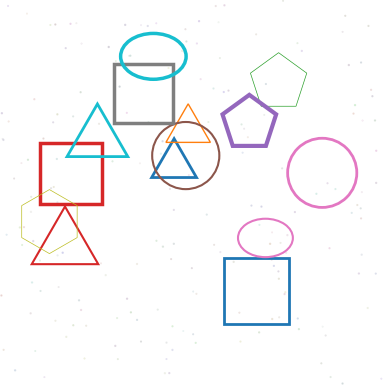[{"shape": "square", "thickness": 2, "radius": 0.42, "center": [0.667, 0.244]}, {"shape": "triangle", "thickness": 2, "radius": 0.34, "center": [0.452, 0.573]}, {"shape": "triangle", "thickness": 1, "radius": 0.33, "center": [0.489, 0.664]}, {"shape": "pentagon", "thickness": 0.5, "radius": 0.38, "center": [0.724, 0.786]}, {"shape": "square", "thickness": 2.5, "radius": 0.4, "center": [0.184, 0.55]}, {"shape": "triangle", "thickness": 1.5, "radius": 0.5, "center": [0.169, 0.364]}, {"shape": "pentagon", "thickness": 3, "radius": 0.37, "center": [0.648, 0.68]}, {"shape": "circle", "thickness": 1.5, "radius": 0.44, "center": [0.482, 0.596]}, {"shape": "oval", "thickness": 1.5, "radius": 0.36, "center": [0.689, 0.382]}, {"shape": "circle", "thickness": 2, "radius": 0.45, "center": [0.837, 0.551]}, {"shape": "square", "thickness": 2.5, "radius": 0.39, "center": [0.373, 0.757]}, {"shape": "hexagon", "thickness": 0.5, "radius": 0.42, "center": [0.128, 0.424]}, {"shape": "triangle", "thickness": 2, "radius": 0.46, "center": [0.253, 0.639]}, {"shape": "oval", "thickness": 2.5, "radius": 0.43, "center": [0.398, 0.854]}]